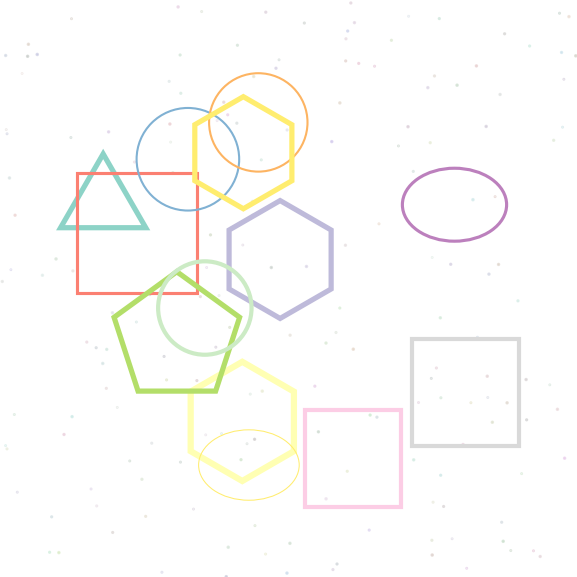[{"shape": "triangle", "thickness": 2.5, "radius": 0.43, "center": [0.179, 0.647]}, {"shape": "hexagon", "thickness": 3, "radius": 0.52, "center": [0.42, 0.269]}, {"shape": "hexagon", "thickness": 2.5, "radius": 0.51, "center": [0.485, 0.55]}, {"shape": "square", "thickness": 1.5, "radius": 0.52, "center": [0.237, 0.596]}, {"shape": "circle", "thickness": 1, "radius": 0.44, "center": [0.325, 0.723]}, {"shape": "circle", "thickness": 1, "radius": 0.43, "center": [0.447, 0.787]}, {"shape": "pentagon", "thickness": 2.5, "radius": 0.57, "center": [0.306, 0.414]}, {"shape": "square", "thickness": 2, "radius": 0.42, "center": [0.611, 0.206]}, {"shape": "square", "thickness": 2, "radius": 0.46, "center": [0.805, 0.319]}, {"shape": "oval", "thickness": 1.5, "radius": 0.45, "center": [0.787, 0.645]}, {"shape": "circle", "thickness": 2, "radius": 0.4, "center": [0.355, 0.466]}, {"shape": "hexagon", "thickness": 2.5, "radius": 0.49, "center": [0.421, 0.735]}, {"shape": "oval", "thickness": 0.5, "radius": 0.44, "center": [0.431, 0.194]}]